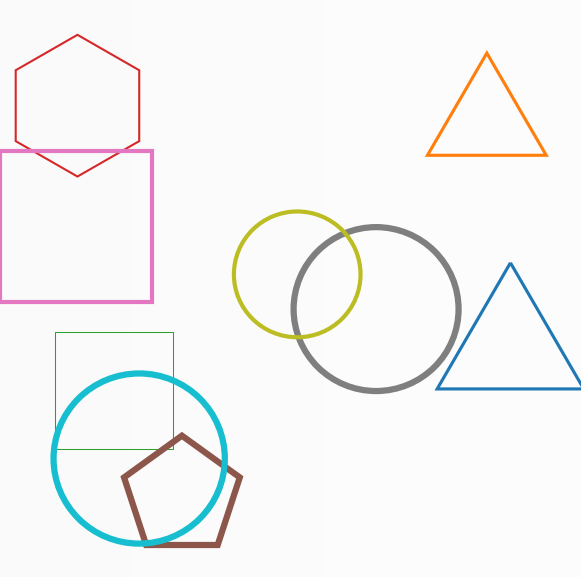[{"shape": "triangle", "thickness": 1.5, "radius": 0.73, "center": [0.878, 0.398]}, {"shape": "triangle", "thickness": 1.5, "radius": 0.59, "center": [0.838, 0.789]}, {"shape": "square", "thickness": 0.5, "radius": 0.51, "center": [0.197, 0.323]}, {"shape": "hexagon", "thickness": 1, "radius": 0.61, "center": [0.133, 0.816]}, {"shape": "pentagon", "thickness": 3, "radius": 0.52, "center": [0.313, 0.14]}, {"shape": "square", "thickness": 2, "radius": 0.65, "center": [0.131, 0.607]}, {"shape": "circle", "thickness": 3, "radius": 0.71, "center": [0.647, 0.464]}, {"shape": "circle", "thickness": 2, "radius": 0.54, "center": [0.511, 0.524]}, {"shape": "circle", "thickness": 3, "radius": 0.74, "center": [0.239, 0.205]}]